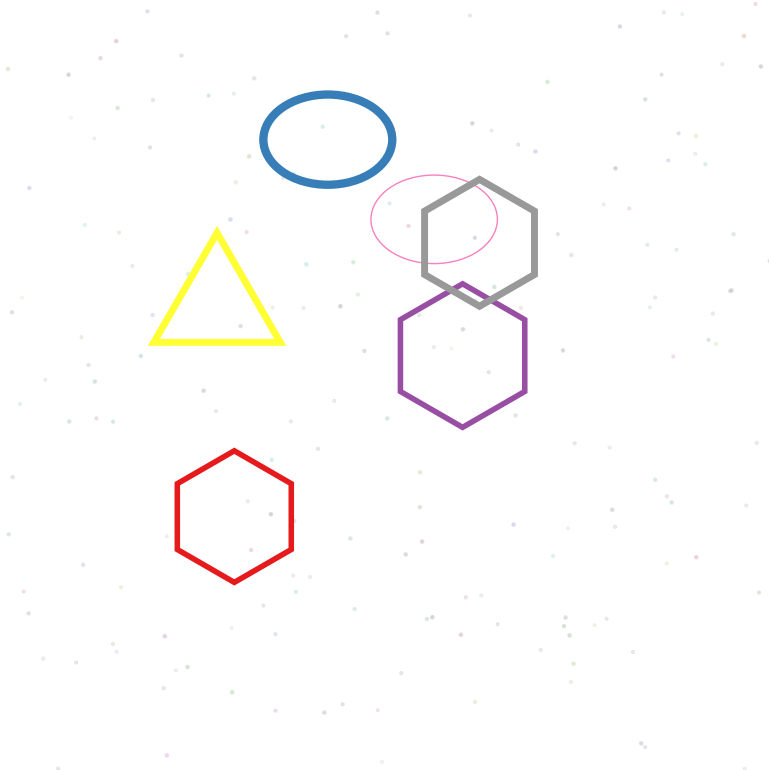[{"shape": "hexagon", "thickness": 2, "radius": 0.43, "center": [0.304, 0.329]}, {"shape": "oval", "thickness": 3, "radius": 0.42, "center": [0.426, 0.819]}, {"shape": "hexagon", "thickness": 2, "radius": 0.47, "center": [0.601, 0.538]}, {"shape": "triangle", "thickness": 2.5, "radius": 0.47, "center": [0.282, 0.603]}, {"shape": "oval", "thickness": 0.5, "radius": 0.41, "center": [0.564, 0.715]}, {"shape": "hexagon", "thickness": 2.5, "radius": 0.41, "center": [0.623, 0.685]}]